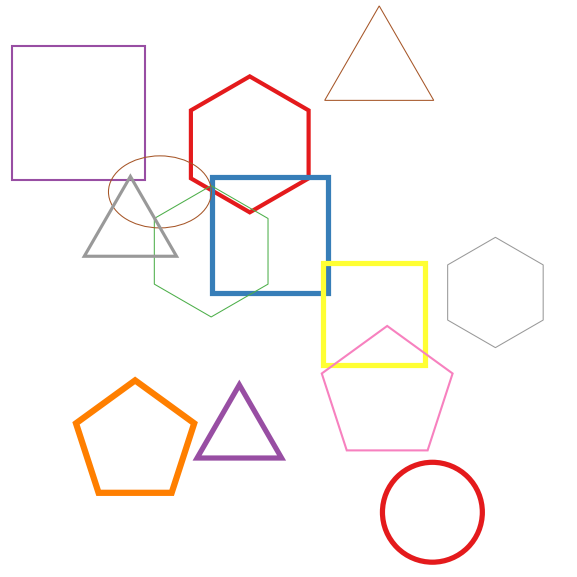[{"shape": "hexagon", "thickness": 2, "radius": 0.59, "center": [0.432, 0.749]}, {"shape": "circle", "thickness": 2.5, "radius": 0.43, "center": [0.749, 0.112]}, {"shape": "square", "thickness": 2.5, "radius": 0.5, "center": [0.468, 0.592]}, {"shape": "hexagon", "thickness": 0.5, "radius": 0.57, "center": [0.366, 0.564]}, {"shape": "triangle", "thickness": 2.5, "radius": 0.42, "center": [0.414, 0.248]}, {"shape": "square", "thickness": 1, "radius": 0.58, "center": [0.136, 0.804]}, {"shape": "pentagon", "thickness": 3, "radius": 0.54, "center": [0.234, 0.233]}, {"shape": "square", "thickness": 2.5, "radius": 0.44, "center": [0.647, 0.456]}, {"shape": "triangle", "thickness": 0.5, "radius": 0.55, "center": [0.657, 0.88]}, {"shape": "oval", "thickness": 0.5, "radius": 0.45, "center": [0.277, 0.667]}, {"shape": "pentagon", "thickness": 1, "radius": 0.6, "center": [0.67, 0.316]}, {"shape": "triangle", "thickness": 1.5, "radius": 0.46, "center": [0.226, 0.601]}, {"shape": "hexagon", "thickness": 0.5, "radius": 0.48, "center": [0.858, 0.493]}]